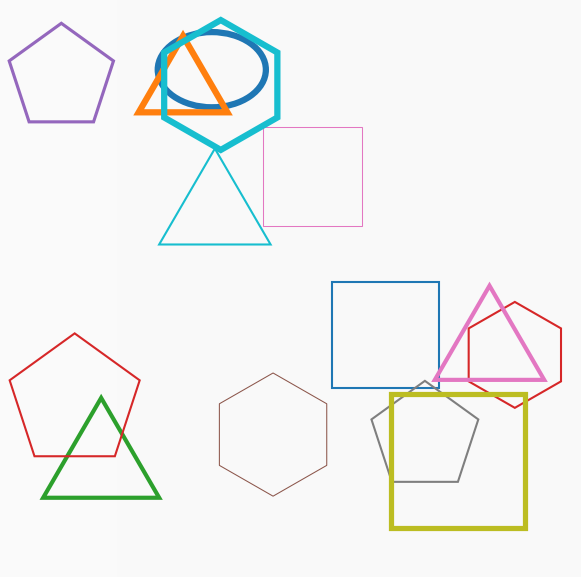[{"shape": "square", "thickness": 1, "radius": 0.46, "center": [0.663, 0.419]}, {"shape": "oval", "thickness": 3, "radius": 0.47, "center": [0.364, 0.878]}, {"shape": "triangle", "thickness": 3, "radius": 0.44, "center": [0.315, 0.849]}, {"shape": "triangle", "thickness": 2, "radius": 0.58, "center": [0.174, 0.195]}, {"shape": "hexagon", "thickness": 1, "radius": 0.46, "center": [0.886, 0.385]}, {"shape": "pentagon", "thickness": 1, "radius": 0.59, "center": [0.128, 0.304]}, {"shape": "pentagon", "thickness": 1.5, "radius": 0.47, "center": [0.106, 0.864]}, {"shape": "hexagon", "thickness": 0.5, "radius": 0.53, "center": [0.47, 0.247]}, {"shape": "square", "thickness": 0.5, "radius": 0.43, "center": [0.538, 0.694]}, {"shape": "triangle", "thickness": 2, "radius": 0.54, "center": [0.842, 0.396]}, {"shape": "pentagon", "thickness": 1, "radius": 0.48, "center": [0.731, 0.243]}, {"shape": "square", "thickness": 2.5, "radius": 0.58, "center": [0.788, 0.201]}, {"shape": "triangle", "thickness": 1, "radius": 0.55, "center": [0.37, 0.631]}, {"shape": "hexagon", "thickness": 3, "radius": 0.56, "center": [0.38, 0.852]}]